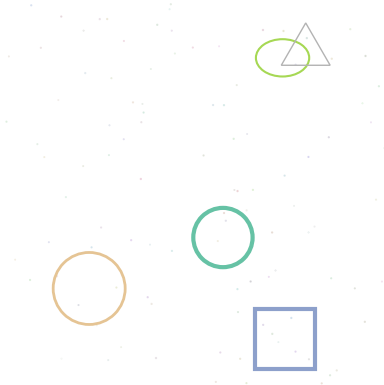[{"shape": "circle", "thickness": 3, "radius": 0.39, "center": [0.579, 0.383]}, {"shape": "square", "thickness": 3, "radius": 0.38, "center": [0.74, 0.12]}, {"shape": "oval", "thickness": 1.5, "radius": 0.35, "center": [0.734, 0.85]}, {"shape": "circle", "thickness": 2, "radius": 0.47, "center": [0.232, 0.251]}, {"shape": "triangle", "thickness": 1, "radius": 0.37, "center": [0.794, 0.867]}]